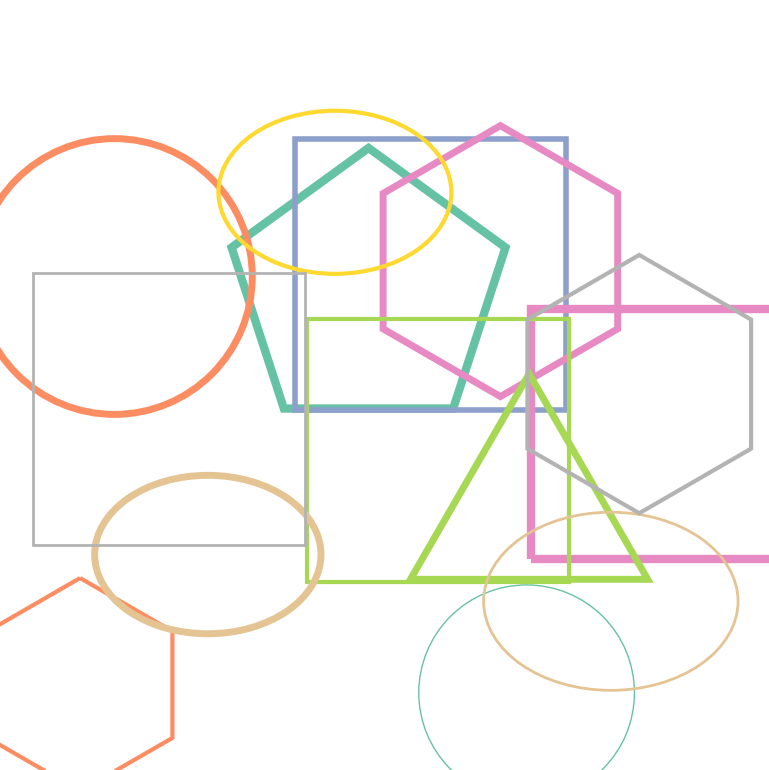[{"shape": "pentagon", "thickness": 3, "radius": 0.94, "center": [0.479, 0.621]}, {"shape": "circle", "thickness": 0.5, "radius": 0.7, "center": [0.684, 0.1]}, {"shape": "circle", "thickness": 2.5, "radius": 0.9, "center": [0.149, 0.641]}, {"shape": "hexagon", "thickness": 1.5, "radius": 0.69, "center": [0.104, 0.111]}, {"shape": "square", "thickness": 2, "radius": 0.88, "center": [0.559, 0.644]}, {"shape": "hexagon", "thickness": 2.5, "radius": 0.88, "center": [0.65, 0.661]}, {"shape": "square", "thickness": 3, "radius": 0.81, "center": [0.852, 0.436]}, {"shape": "triangle", "thickness": 2.5, "radius": 0.89, "center": [0.687, 0.337]}, {"shape": "square", "thickness": 1.5, "radius": 0.85, "center": [0.569, 0.415]}, {"shape": "oval", "thickness": 1.5, "radius": 0.76, "center": [0.435, 0.75]}, {"shape": "oval", "thickness": 1, "radius": 0.83, "center": [0.793, 0.219]}, {"shape": "oval", "thickness": 2.5, "radius": 0.73, "center": [0.27, 0.28]}, {"shape": "hexagon", "thickness": 1.5, "radius": 0.84, "center": [0.83, 0.501]}, {"shape": "square", "thickness": 1, "radius": 0.88, "center": [0.22, 0.469]}]